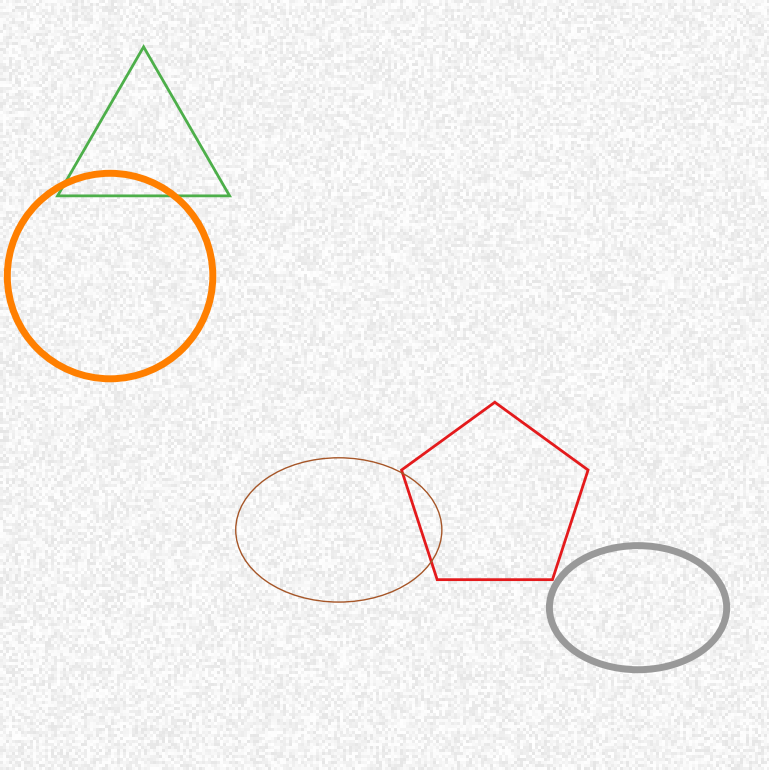[{"shape": "pentagon", "thickness": 1, "radius": 0.64, "center": [0.643, 0.35]}, {"shape": "triangle", "thickness": 1, "radius": 0.64, "center": [0.186, 0.81]}, {"shape": "circle", "thickness": 2.5, "radius": 0.67, "center": [0.143, 0.641]}, {"shape": "oval", "thickness": 0.5, "radius": 0.67, "center": [0.44, 0.312]}, {"shape": "oval", "thickness": 2.5, "radius": 0.58, "center": [0.829, 0.211]}]